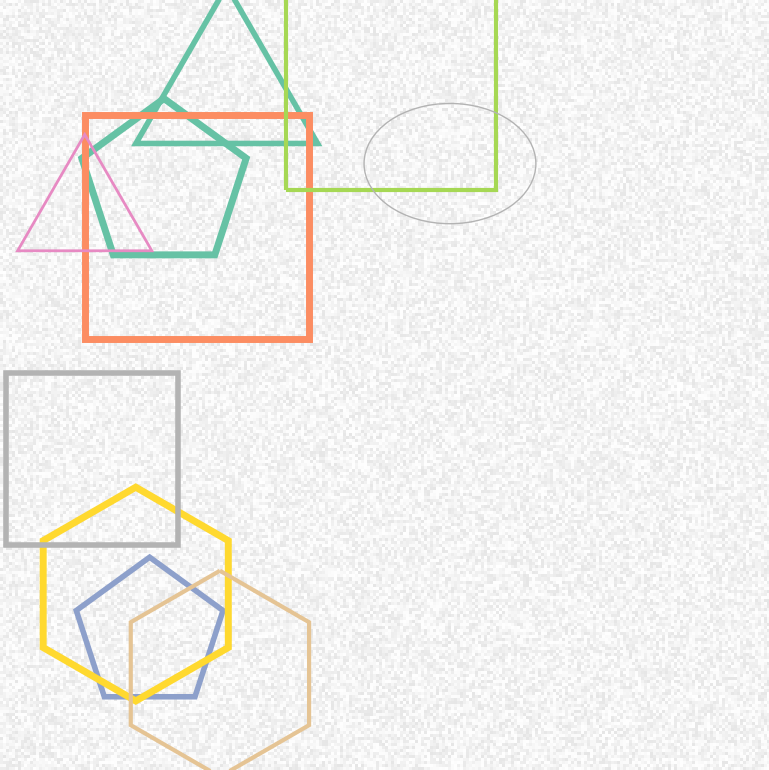[{"shape": "triangle", "thickness": 2, "radius": 0.68, "center": [0.294, 0.882]}, {"shape": "pentagon", "thickness": 2.5, "radius": 0.56, "center": [0.213, 0.76]}, {"shape": "square", "thickness": 2.5, "radius": 0.73, "center": [0.256, 0.706]}, {"shape": "pentagon", "thickness": 2, "radius": 0.5, "center": [0.194, 0.176]}, {"shape": "triangle", "thickness": 1, "radius": 0.5, "center": [0.11, 0.725]}, {"shape": "square", "thickness": 1.5, "radius": 0.68, "center": [0.507, 0.889]}, {"shape": "hexagon", "thickness": 2.5, "radius": 0.69, "center": [0.176, 0.228]}, {"shape": "hexagon", "thickness": 1.5, "radius": 0.67, "center": [0.286, 0.125]}, {"shape": "oval", "thickness": 0.5, "radius": 0.56, "center": [0.584, 0.788]}, {"shape": "square", "thickness": 2, "radius": 0.56, "center": [0.12, 0.403]}]